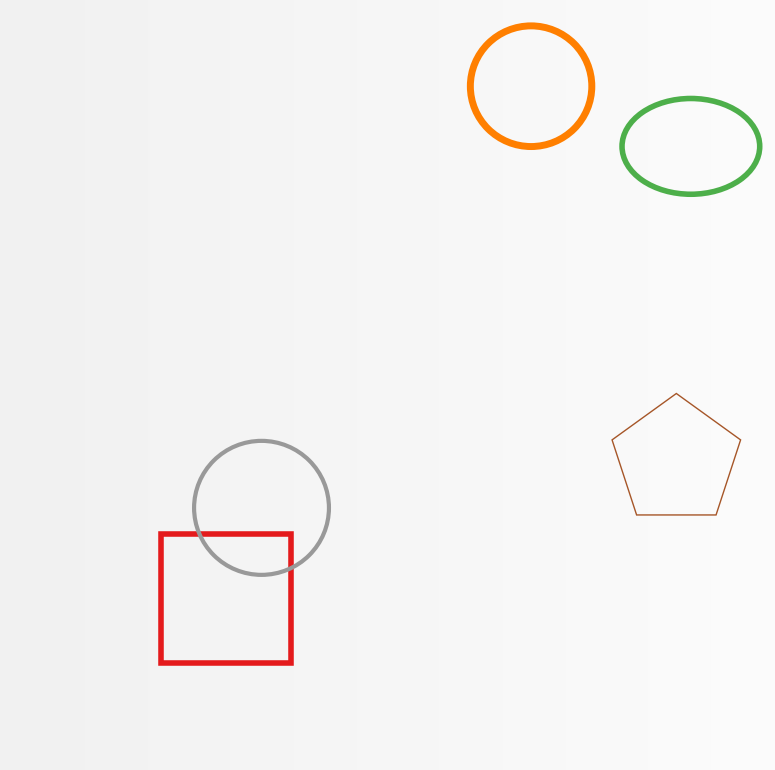[{"shape": "square", "thickness": 2, "radius": 0.42, "center": [0.291, 0.223]}, {"shape": "oval", "thickness": 2, "radius": 0.44, "center": [0.891, 0.81]}, {"shape": "circle", "thickness": 2.5, "radius": 0.39, "center": [0.685, 0.888]}, {"shape": "pentagon", "thickness": 0.5, "radius": 0.44, "center": [0.873, 0.402]}, {"shape": "circle", "thickness": 1.5, "radius": 0.44, "center": [0.337, 0.34]}]